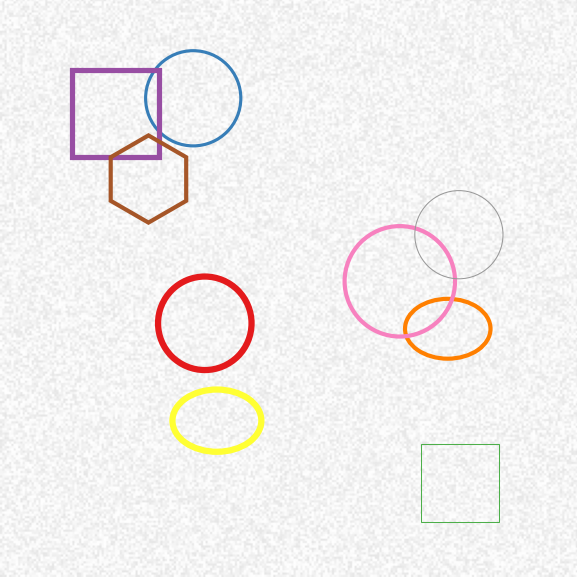[{"shape": "circle", "thickness": 3, "radius": 0.4, "center": [0.355, 0.439]}, {"shape": "circle", "thickness": 1.5, "radius": 0.41, "center": [0.335, 0.829]}, {"shape": "square", "thickness": 0.5, "radius": 0.34, "center": [0.796, 0.163]}, {"shape": "square", "thickness": 2.5, "radius": 0.38, "center": [0.199, 0.802]}, {"shape": "oval", "thickness": 2, "radius": 0.37, "center": [0.775, 0.43]}, {"shape": "oval", "thickness": 3, "radius": 0.38, "center": [0.376, 0.271]}, {"shape": "hexagon", "thickness": 2, "radius": 0.38, "center": [0.257, 0.689]}, {"shape": "circle", "thickness": 2, "radius": 0.48, "center": [0.692, 0.512]}, {"shape": "circle", "thickness": 0.5, "radius": 0.38, "center": [0.795, 0.593]}]